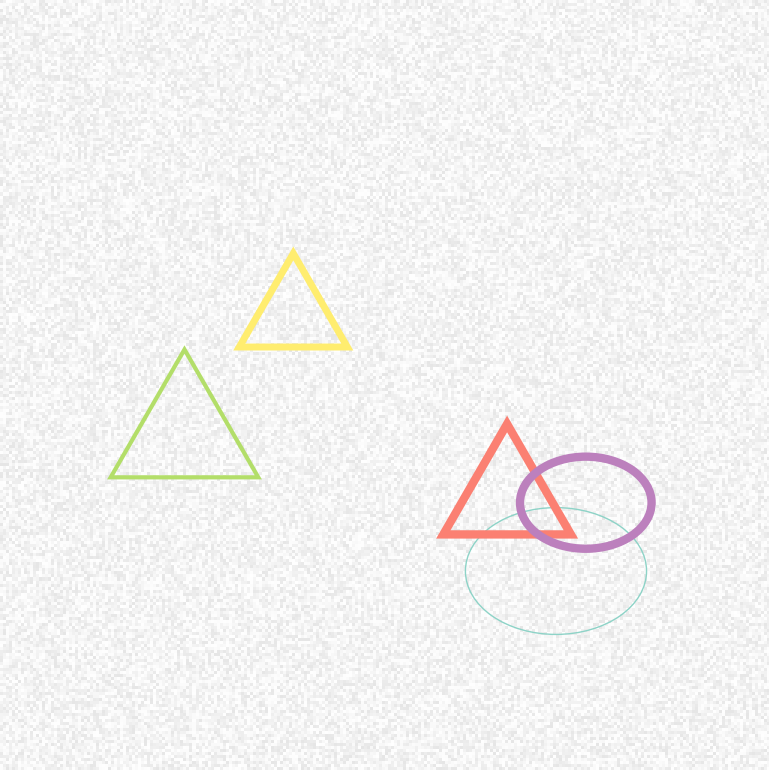[{"shape": "oval", "thickness": 0.5, "radius": 0.59, "center": [0.722, 0.258]}, {"shape": "triangle", "thickness": 3, "radius": 0.48, "center": [0.659, 0.354]}, {"shape": "triangle", "thickness": 1.5, "radius": 0.55, "center": [0.24, 0.435]}, {"shape": "oval", "thickness": 3, "radius": 0.43, "center": [0.761, 0.347]}, {"shape": "triangle", "thickness": 2.5, "radius": 0.41, "center": [0.381, 0.59]}]